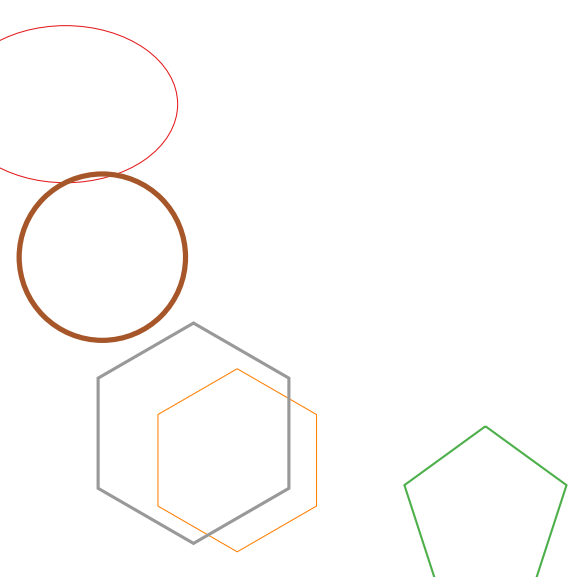[{"shape": "oval", "thickness": 0.5, "radius": 0.97, "center": [0.113, 0.819]}, {"shape": "pentagon", "thickness": 1, "radius": 0.74, "center": [0.841, 0.113]}, {"shape": "hexagon", "thickness": 0.5, "radius": 0.79, "center": [0.411, 0.202]}, {"shape": "circle", "thickness": 2.5, "radius": 0.72, "center": [0.177, 0.554]}, {"shape": "hexagon", "thickness": 1.5, "radius": 0.95, "center": [0.335, 0.249]}]